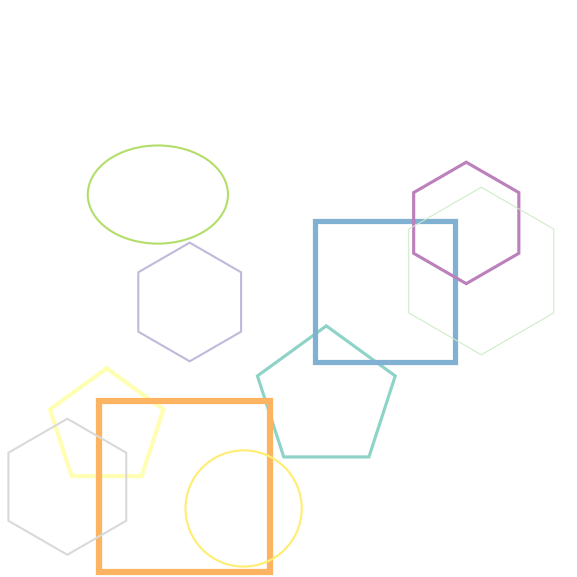[{"shape": "pentagon", "thickness": 1.5, "radius": 0.63, "center": [0.565, 0.309]}, {"shape": "pentagon", "thickness": 2, "radius": 0.52, "center": [0.185, 0.258]}, {"shape": "hexagon", "thickness": 1, "radius": 0.51, "center": [0.328, 0.476]}, {"shape": "square", "thickness": 2.5, "radius": 0.61, "center": [0.667, 0.494]}, {"shape": "square", "thickness": 3, "radius": 0.74, "center": [0.32, 0.156]}, {"shape": "oval", "thickness": 1, "radius": 0.61, "center": [0.273, 0.662]}, {"shape": "hexagon", "thickness": 1, "radius": 0.59, "center": [0.117, 0.156]}, {"shape": "hexagon", "thickness": 1.5, "radius": 0.53, "center": [0.807, 0.613]}, {"shape": "hexagon", "thickness": 0.5, "radius": 0.73, "center": [0.833, 0.53]}, {"shape": "circle", "thickness": 1, "radius": 0.5, "center": [0.422, 0.119]}]